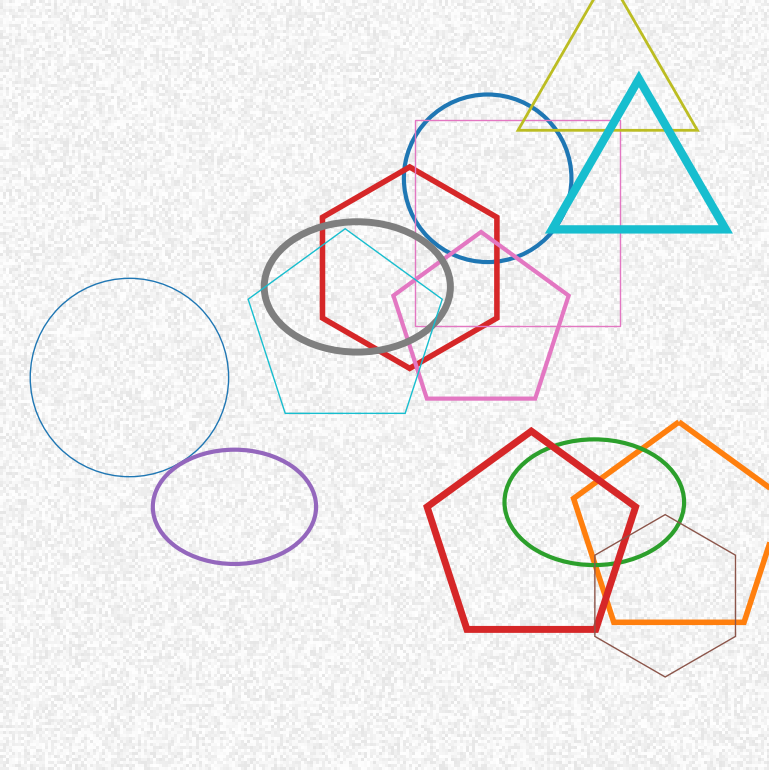[{"shape": "circle", "thickness": 0.5, "radius": 0.64, "center": [0.168, 0.51]}, {"shape": "circle", "thickness": 1.5, "radius": 0.54, "center": [0.633, 0.768]}, {"shape": "pentagon", "thickness": 2, "radius": 0.72, "center": [0.882, 0.308]}, {"shape": "oval", "thickness": 1.5, "radius": 0.58, "center": [0.772, 0.348]}, {"shape": "pentagon", "thickness": 2.5, "radius": 0.71, "center": [0.69, 0.298]}, {"shape": "hexagon", "thickness": 2, "radius": 0.65, "center": [0.532, 0.652]}, {"shape": "oval", "thickness": 1.5, "radius": 0.53, "center": [0.305, 0.342]}, {"shape": "hexagon", "thickness": 0.5, "radius": 0.53, "center": [0.864, 0.226]}, {"shape": "square", "thickness": 0.5, "radius": 0.67, "center": [0.672, 0.711]}, {"shape": "pentagon", "thickness": 1.5, "radius": 0.6, "center": [0.625, 0.579]}, {"shape": "oval", "thickness": 2.5, "radius": 0.6, "center": [0.464, 0.627]}, {"shape": "triangle", "thickness": 1, "radius": 0.67, "center": [0.789, 0.898]}, {"shape": "pentagon", "thickness": 0.5, "radius": 0.66, "center": [0.448, 0.57]}, {"shape": "triangle", "thickness": 3, "radius": 0.65, "center": [0.83, 0.767]}]